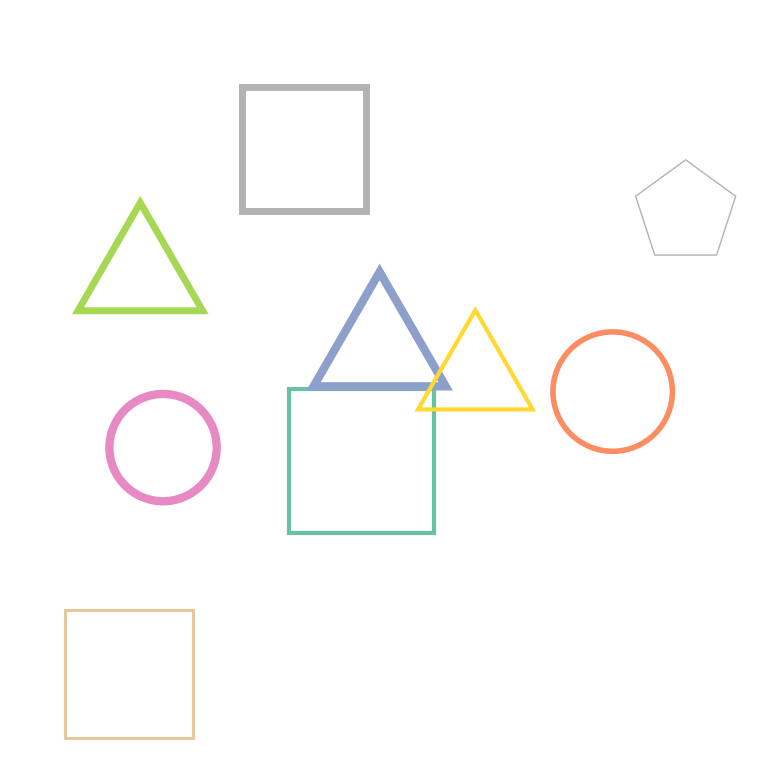[{"shape": "square", "thickness": 1.5, "radius": 0.47, "center": [0.47, 0.401]}, {"shape": "circle", "thickness": 2, "radius": 0.39, "center": [0.796, 0.491]}, {"shape": "triangle", "thickness": 3, "radius": 0.5, "center": [0.493, 0.548]}, {"shape": "circle", "thickness": 3, "radius": 0.35, "center": [0.212, 0.419]}, {"shape": "triangle", "thickness": 2.5, "radius": 0.47, "center": [0.182, 0.643]}, {"shape": "triangle", "thickness": 1.5, "radius": 0.43, "center": [0.617, 0.511]}, {"shape": "square", "thickness": 1, "radius": 0.42, "center": [0.168, 0.124]}, {"shape": "pentagon", "thickness": 0.5, "radius": 0.34, "center": [0.89, 0.724]}, {"shape": "square", "thickness": 2.5, "radius": 0.4, "center": [0.395, 0.807]}]